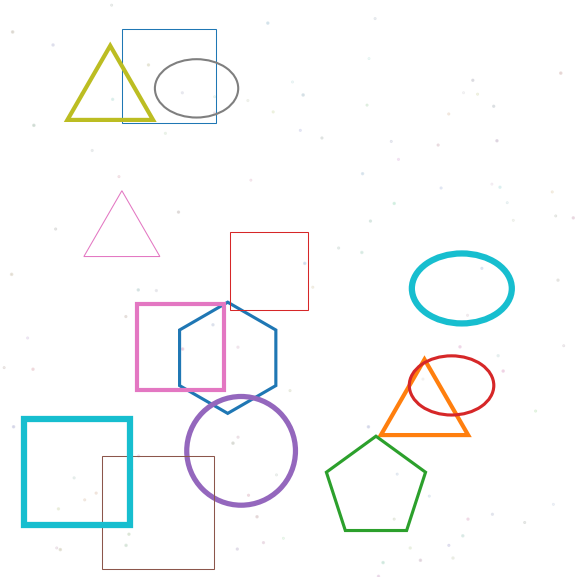[{"shape": "hexagon", "thickness": 1.5, "radius": 0.48, "center": [0.394, 0.38]}, {"shape": "square", "thickness": 0.5, "radius": 0.41, "center": [0.293, 0.868]}, {"shape": "triangle", "thickness": 2, "radius": 0.44, "center": [0.735, 0.289]}, {"shape": "pentagon", "thickness": 1.5, "radius": 0.45, "center": [0.651, 0.154]}, {"shape": "oval", "thickness": 1.5, "radius": 0.37, "center": [0.782, 0.332]}, {"shape": "square", "thickness": 0.5, "radius": 0.34, "center": [0.466, 0.53]}, {"shape": "circle", "thickness": 2.5, "radius": 0.47, "center": [0.418, 0.218]}, {"shape": "square", "thickness": 0.5, "radius": 0.49, "center": [0.273, 0.112]}, {"shape": "square", "thickness": 2, "radius": 0.37, "center": [0.313, 0.399]}, {"shape": "triangle", "thickness": 0.5, "radius": 0.38, "center": [0.211, 0.593]}, {"shape": "oval", "thickness": 1, "radius": 0.36, "center": [0.34, 0.846]}, {"shape": "triangle", "thickness": 2, "radius": 0.43, "center": [0.191, 0.834]}, {"shape": "square", "thickness": 3, "radius": 0.46, "center": [0.133, 0.182]}, {"shape": "oval", "thickness": 3, "radius": 0.43, "center": [0.8, 0.5]}]